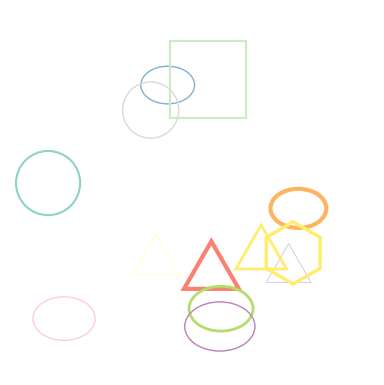[{"shape": "circle", "thickness": 1.5, "radius": 0.42, "center": [0.125, 0.525]}, {"shape": "triangle", "thickness": 0.5, "radius": 0.35, "center": [0.405, 0.322]}, {"shape": "triangle", "thickness": 0.5, "radius": 0.33, "center": [0.75, 0.3]}, {"shape": "triangle", "thickness": 3, "radius": 0.41, "center": [0.549, 0.291]}, {"shape": "oval", "thickness": 1, "radius": 0.35, "center": [0.436, 0.779]}, {"shape": "oval", "thickness": 3, "radius": 0.36, "center": [0.775, 0.459]}, {"shape": "oval", "thickness": 2, "radius": 0.42, "center": [0.574, 0.198]}, {"shape": "oval", "thickness": 1, "radius": 0.4, "center": [0.166, 0.172]}, {"shape": "circle", "thickness": 1, "radius": 0.37, "center": [0.391, 0.714]}, {"shape": "oval", "thickness": 1, "radius": 0.46, "center": [0.571, 0.152]}, {"shape": "square", "thickness": 1.5, "radius": 0.5, "center": [0.54, 0.793]}, {"shape": "hexagon", "thickness": 2.5, "radius": 0.4, "center": [0.761, 0.343]}, {"shape": "triangle", "thickness": 2, "radius": 0.38, "center": [0.678, 0.339]}]